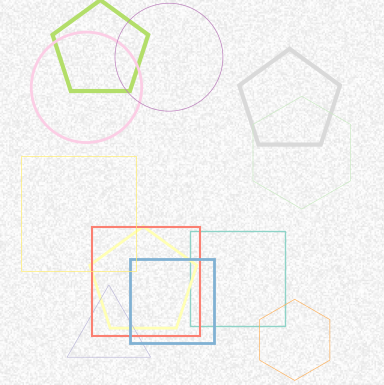[{"shape": "square", "thickness": 1, "radius": 0.62, "center": [0.616, 0.277]}, {"shape": "pentagon", "thickness": 2, "radius": 0.73, "center": [0.372, 0.266]}, {"shape": "triangle", "thickness": 0.5, "radius": 0.63, "center": [0.283, 0.135]}, {"shape": "square", "thickness": 1.5, "radius": 0.7, "center": [0.379, 0.269]}, {"shape": "square", "thickness": 2, "radius": 0.55, "center": [0.447, 0.218]}, {"shape": "hexagon", "thickness": 0.5, "radius": 0.53, "center": [0.765, 0.117]}, {"shape": "pentagon", "thickness": 3, "radius": 0.65, "center": [0.261, 0.869]}, {"shape": "circle", "thickness": 2, "radius": 0.72, "center": [0.225, 0.773]}, {"shape": "pentagon", "thickness": 3, "radius": 0.69, "center": [0.752, 0.736]}, {"shape": "circle", "thickness": 0.5, "radius": 0.7, "center": [0.439, 0.851]}, {"shape": "hexagon", "thickness": 0.5, "radius": 0.73, "center": [0.784, 0.604]}, {"shape": "square", "thickness": 0.5, "radius": 0.75, "center": [0.204, 0.446]}]